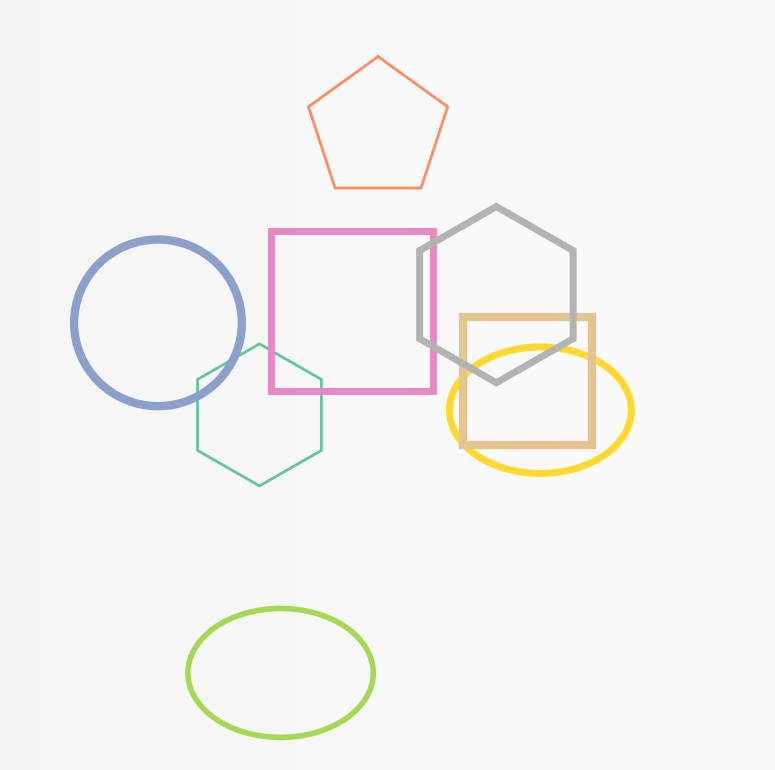[{"shape": "hexagon", "thickness": 1, "radius": 0.46, "center": [0.335, 0.461]}, {"shape": "pentagon", "thickness": 1, "radius": 0.47, "center": [0.488, 0.832]}, {"shape": "circle", "thickness": 3, "radius": 0.54, "center": [0.204, 0.581]}, {"shape": "square", "thickness": 2.5, "radius": 0.52, "center": [0.454, 0.596]}, {"shape": "oval", "thickness": 2, "radius": 0.6, "center": [0.362, 0.126]}, {"shape": "oval", "thickness": 2.5, "radius": 0.59, "center": [0.697, 0.467]}, {"shape": "square", "thickness": 3, "radius": 0.42, "center": [0.68, 0.505]}, {"shape": "hexagon", "thickness": 2.5, "radius": 0.57, "center": [0.64, 0.617]}]